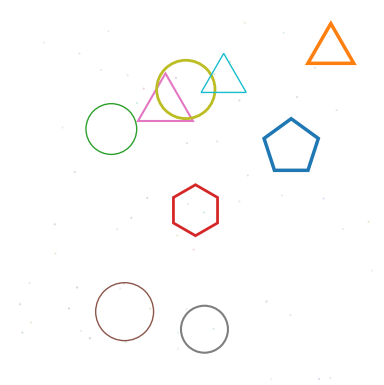[{"shape": "pentagon", "thickness": 2.5, "radius": 0.37, "center": [0.756, 0.618]}, {"shape": "triangle", "thickness": 2.5, "radius": 0.34, "center": [0.859, 0.87]}, {"shape": "circle", "thickness": 1, "radius": 0.33, "center": [0.289, 0.665]}, {"shape": "hexagon", "thickness": 2, "radius": 0.33, "center": [0.508, 0.454]}, {"shape": "circle", "thickness": 1, "radius": 0.38, "center": [0.324, 0.19]}, {"shape": "triangle", "thickness": 1.5, "radius": 0.41, "center": [0.43, 0.727]}, {"shape": "circle", "thickness": 1.5, "radius": 0.31, "center": [0.531, 0.145]}, {"shape": "circle", "thickness": 2, "radius": 0.38, "center": [0.483, 0.768]}, {"shape": "triangle", "thickness": 1, "radius": 0.34, "center": [0.581, 0.794]}]